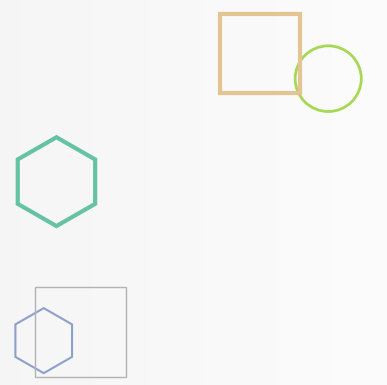[{"shape": "hexagon", "thickness": 3, "radius": 0.58, "center": [0.146, 0.528]}, {"shape": "hexagon", "thickness": 1.5, "radius": 0.42, "center": [0.113, 0.115]}, {"shape": "circle", "thickness": 2, "radius": 0.43, "center": [0.847, 0.796]}, {"shape": "square", "thickness": 3, "radius": 0.52, "center": [0.671, 0.861]}, {"shape": "square", "thickness": 1, "radius": 0.59, "center": [0.207, 0.138]}]